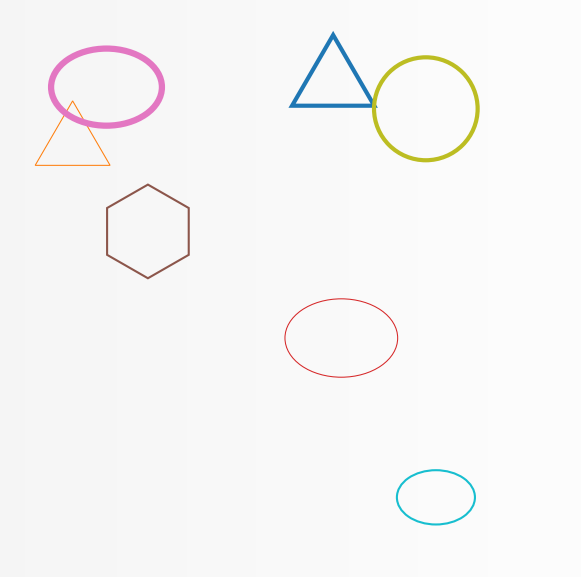[{"shape": "triangle", "thickness": 2, "radius": 0.41, "center": [0.573, 0.857]}, {"shape": "triangle", "thickness": 0.5, "radius": 0.37, "center": [0.125, 0.75]}, {"shape": "oval", "thickness": 0.5, "radius": 0.48, "center": [0.587, 0.414]}, {"shape": "hexagon", "thickness": 1, "radius": 0.41, "center": [0.254, 0.598]}, {"shape": "oval", "thickness": 3, "radius": 0.48, "center": [0.183, 0.848]}, {"shape": "circle", "thickness": 2, "radius": 0.45, "center": [0.733, 0.811]}, {"shape": "oval", "thickness": 1, "radius": 0.34, "center": [0.75, 0.138]}]